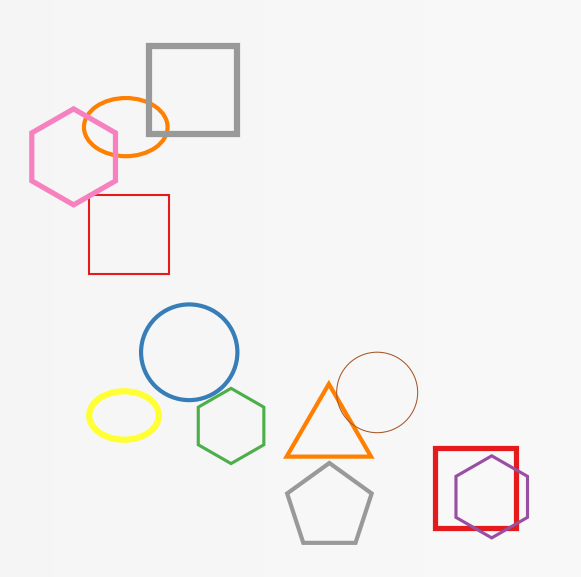[{"shape": "square", "thickness": 2.5, "radius": 0.35, "center": [0.818, 0.154]}, {"shape": "square", "thickness": 1, "radius": 0.34, "center": [0.222, 0.593]}, {"shape": "circle", "thickness": 2, "radius": 0.41, "center": [0.326, 0.389]}, {"shape": "hexagon", "thickness": 1.5, "radius": 0.33, "center": [0.398, 0.262]}, {"shape": "hexagon", "thickness": 1.5, "radius": 0.36, "center": [0.846, 0.139]}, {"shape": "triangle", "thickness": 2, "radius": 0.42, "center": [0.566, 0.25]}, {"shape": "oval", "thickness": 2, "radius": 0.36, "center": [0.216, 0.779]}, {"shape": "oval", "thickness": 3, "radius": 0.3, "center": [0.213, 0.28]}, {"shape": "circle", "thickness": 0.5, "radius": 0.35, "center": [0.649, 0.32]}, {"shape": "hexagon", "thickness": 2.5, "radius": 0.42, "center": [0.127, 0.727]}, {"shape": "square", "thickness": 3, "radius": 0.38, "center": [0.332, 0.843]}, {"shape": "pentagon", "thickness": 2, "radius": 0.38, "center": [0.567, 0.121]}]